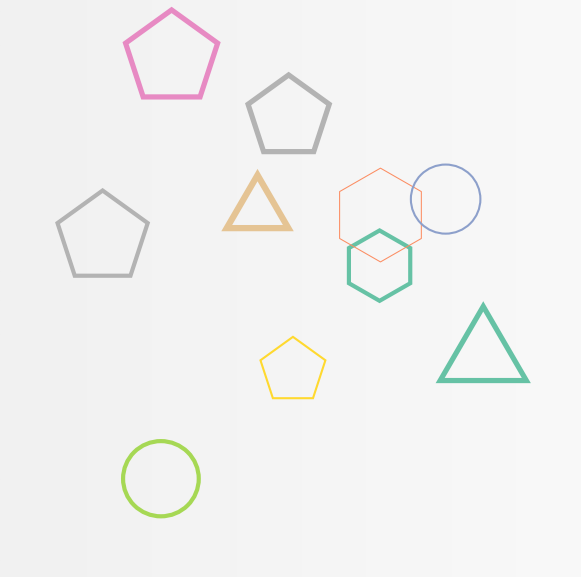[{"shape": "triangle", "thickness": 2.5, "radius": 0.43, "center": [0.831, 0.383]}, {"shape": "hexagon", "thickness": 2, "radius": 0.3, "center": [0.653, 0.539]}, {"shape": "hexagon", "thickness": 0.5, "radius": 0.41, "center": [0.655, 0.627]}, {"shape": "circle", "thickness": 1, "radius": 0.3, "center": [0.767, 0.654]}, {"shape": "pentagon", "thickness": 2.5, "radius": 0.42, "center": [0.295, 0.899]}, {"shape": "circle", "thickness": 2, "radius": 0.33, "center": [0.277, 0.17]}, {"shape": "pentagon", "thickness": 1, "radius": 0.29, "center": [0.504, 0.357]}, {"shape": "triangle", "thickness": 3, "radius": 0.31, "center": [0.443, 0.635]}, {"shape": "pentagon", "thickness": 2.5, "radius": 0.37, "center": [0.497, 0.796]}, {"shape": "pentagon", "thickness": 2, "radius": 0.41, "center": [0.177, 0.588]}]